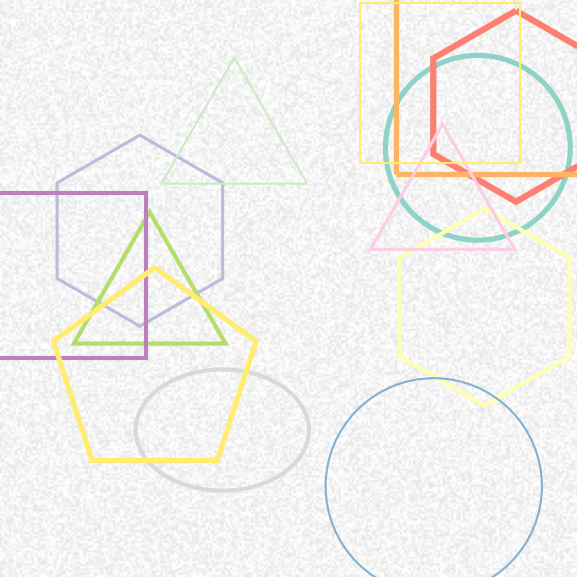[{"shape": "circle", "thickness": 2.5, "radius": 0.8, "center": [0.827, 0.743]}, {"shape": "hexagon", "thickness": 2, "radius": 0.85, "center": [0.839, 0.467]}, {"shape": "hexagon", "thickness": 1.5, "radius": 0.83, "center": [0.242, 0.6]}, {"shape": "hexagon", "thickness": 3, "radius": 0.83, "center": [0.894, 0.815]}, {"shape": "circle", "thickness": 1, "radius": 0.94, "center": [0.751, 0.157]}, {"shape": "square", "thickness": 2.5, "radius": 0.84, "center": [0.854, 0.866]}, {"shape": "triangle", "thickness": 2, "radius": 0.76, "center": [0.259, 0.48]}, {"shape": "triangle", "thickness": 1.5, "radius": 0.72, "center": [0.766, 0.64]}, {"shape": "oval", "thickness": 2, "radius": 0.75, "center": [0.385, 0.254]}, {"shape": "square", "thickness": 2, "radius": 0.71, "center": [0.11, 0.522]}, {"shape": "triangle", "thickness": 1, "radius": 0.73, "center": [0.406, 0.754]}, {"shape": "pentagon", "thickness": 2.5, "radius": 0.92, "center": [0.268, 0.351]}, {"shape": "square", "thickness": 1, "radius": 0.69, "center": [0.762, 0.855]}]